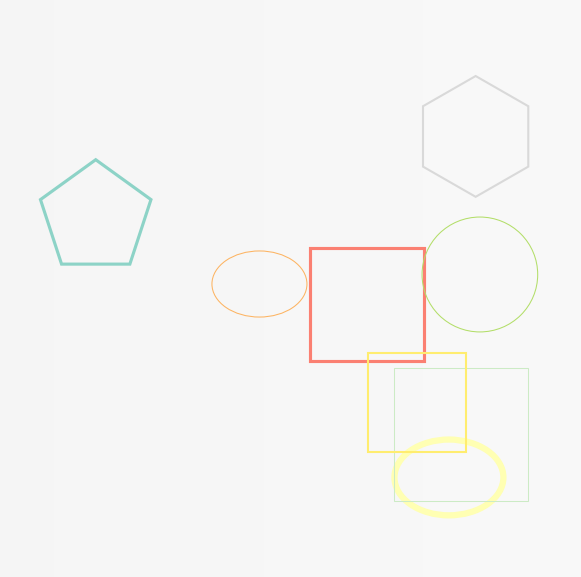[{"shape": "pentagon", "thickness": 1.5, "radius": 0.5, "center": [0.165, 0.623]}, {"shape": "oval", "thickness": 3, "radius": 0.47, "center": [0.772, 0.172]}, {"shape": "square", "thickness": 1.5, "radius": 0.49, "center": [0.632, 0.472]}, {"shape": "oval", "thickness": 0.5, "radius": 0.41, "center": [0.446, 0.507]}, {"shape": "circle", "thickness": 0.5, "radius": 0.5, "center": [0.826, 0.524]}, {"shape": "hexagon", "thickness": 1, "radius": 0.52, "center": [0.818, 0.763]}, {"shape": "square", "thickness": 0.5, "radius": 0.58, "center": [0.794, 0.247]}, {"shape": "square", "thickness": 1, "radius": 0.42, "center": [0.717, 0.302]}]